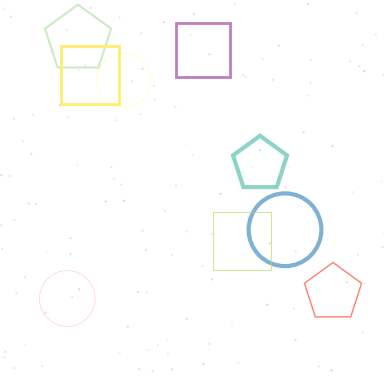[{"shape": "pentagon", "thickness": 3, "radius": 0.37, "center": [0.675, 0.574]}, {"shape": "circle", "thickness": 0.5, "radius": 0.35, "center": [0.321, 0.791]}, {"shape": "pentagon", "thickness": 1, "radius": 0.39, "center": [0.865, 0.24]}, {"shape": "circle", "thickness": 3, "radius": 0.47, "center": [0.74, 0.403]}, {"shape": "square", "thickness": 0.5, "radius": 0.38, "center": [0.629, 0.373]}, {"shape": "circle", "thickness": 0.5, "radius": 0.36, "center": [0.175, 0.225]}, {"shape": "square", "thickness": 2, "radius": 0.35, "center": [0.528, 0.871]}, {"shape": "pentagon", "thickness": 1.5, "radius": 0.45, "center": [0.203, 0.898]}, {"shape": "square", "thickness": 2, "radius": 0.38, "center": [0.235, 0.804]}]